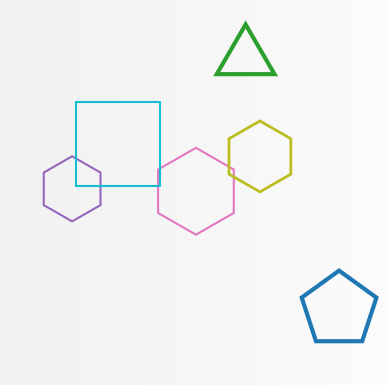[{"shape": "pentagon", "thickness": 3, "radius": 0.51, "center": [0.875, 0.196]}, {"shape": "triangle", "thickness": 3, "radius": 0.43, "center": [0.634, 0.85]}, {"shape": "hexagon", "thickness": 1.5, "radius": 0.42, "center": [0.186, 0.51]}, {"shape": "hexagon", "thickness": 1.5, "radius": 0.56, "center": [0.506, 0.503]}, {"shape": "hexagon", "thickness": 2, "radius": 0.46, "center": [0.671, 0.594]}, {"shape": "square", "thickness": 1.5, "radius": 0.54, "center": [0.305, 0.625]}]